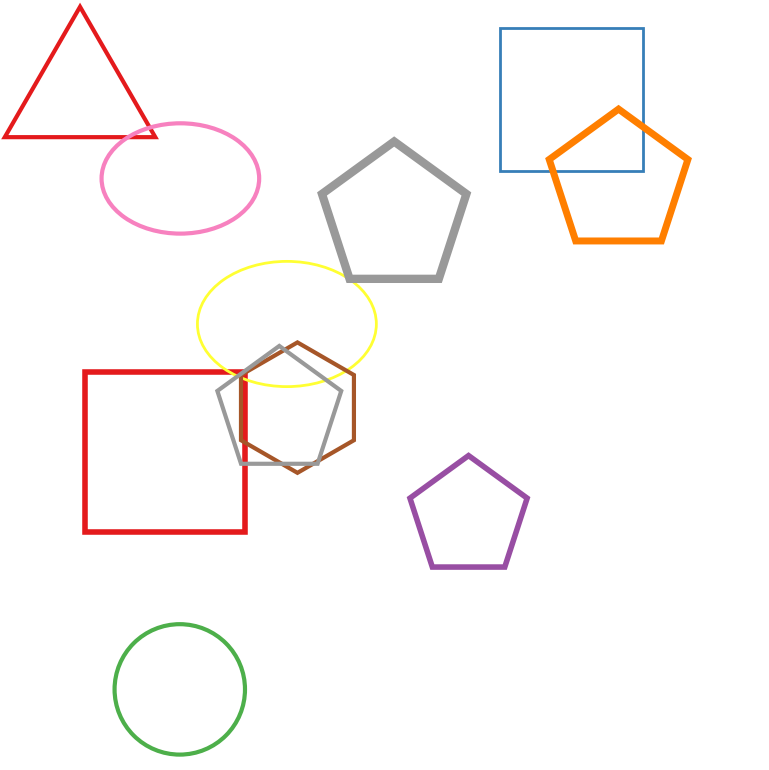[{"shape": "square", "thickness": 2, "radius": 0.52, "center": [0.214, 0.413]}, {"shape": "triangle", "thickness": 1.5, "radius": 0.56, "center": [0.104, 0.878]}, {"shape": "square", "thickness": 1, "radius": 0.46, "center": [0.743, 0.871]}, {"shape": "circle", "thickness": 1.5, "radius": 0.42, "center": [0.233, 0.105]}, {"shape": "pentagon", "thickness": 2, "radius": 0.4, "center": [0.609, 0.328]}, {"shape": "pentagon", "thickness": 2.5, "radius": 0.47, "center": [0.803, 0.764]}, {"shape": "oval", "thickness": 1, "radius": 0.58, "center": [0.373, 0.579]}, {"shape": "hexagon", "thickness": 1.5, "radius": 0.42, "center": [0.386, 0.471]}, {"shape": "oval", "thickness": 1.5, "radius": 0.51, "center": [0.234, 0.768]}, {"shape": "pentagon", "thickness": 3, "radius": 0.49, "center": [0.512, 0.718]}, {"shape": "pentagon", "thickness": 1.5, "radius": 0.42, "center": [0.363, 0.466]}]